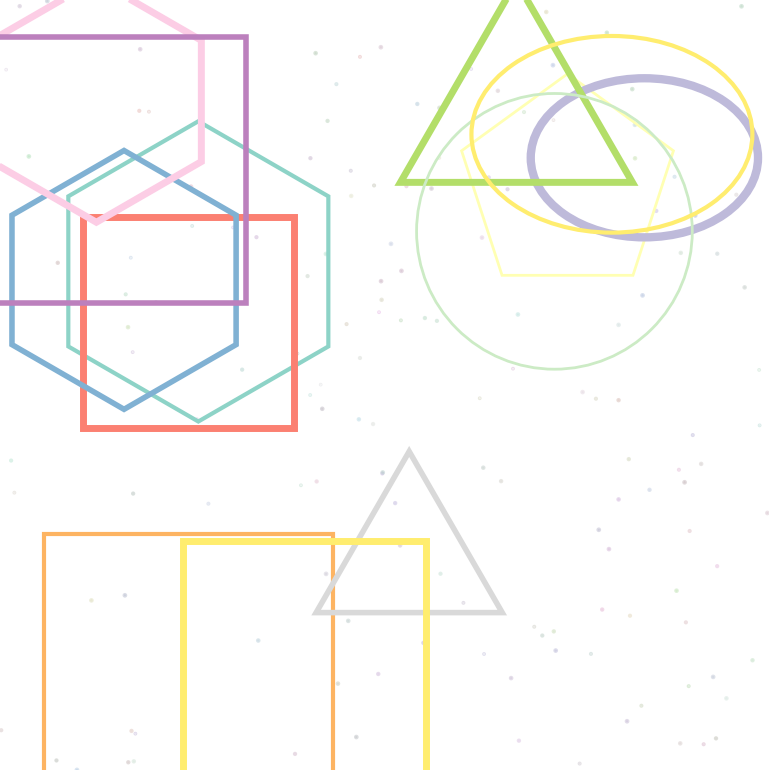[{"shape": "hexagon", "thickness": 1.5, "radius": 0.97, "center": [0.258, 0.648]}, {"shape": "pentagon", "thickness": 1, "radius": 0.72, "center": [0.737, 0.759]}, {"shape": "oval", "thickness": 3, "radius": 0.74, "center": [0.837, 0.795]}, {"shape": "square", "thickness": 2.5, "radius": 0.68, "center": [0.245, 0.581]}, {"shape": "hexagon", "thickness": 2, "radius": 0.84, "center": [0.161, 0.636]}, {"shape": "square", "thickness": 1.5, "radius": 0.94, "center": [0.245, 0.118]}, {"shape": "triangle", "thickness": 2.5, "radius": 0.87, "center": [0.671, 0.85]}, {"shape": "hexagon", "thickness": 2.5, "radius": 0.79, "center": [0.125, 0.869]}, {"shape": "triangle", "thickness": 2, "radius": 0.7, "center": [0.531, 0.274]}, {"shape": "square", "thickness": 2, "radius": 0.86, "center": [0.147, 0.779]}, {"shape": "circle", "thickness": 1, "radius": 0.9, "center": [0.72, 0.7]}, {"shape": "oval", "thickness": 1.5, "radius": 0.91, "center": [0.795, 0.826]}, {"shape": "square", "thickness": 2.5, "radius": 0.79, "center": [0.395, 0.14]}]